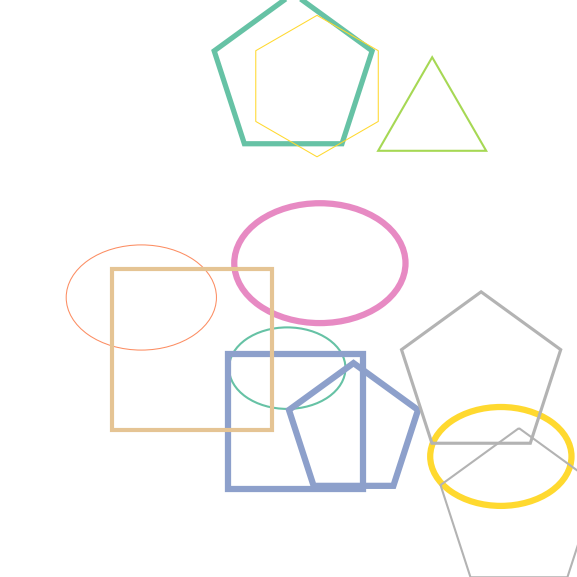[{"shape": "oval", "thickness": 1, "radius": 0.5, "center": [0.497, 0.362]}, {"shape": "pentagon", "thickness": 2.5, "radius": 0.72, "center": [0.508, 0.867]}, {"shape": "oval", "thickness": 0.5, "radius": 0.65, "center": [0.245, 0.484]}, {"shape": "square", "thickness": 3, "radius": 0.58, "center": [0.512, 0.27]}, {"shape": "pentagon", "thickness": 3, "radius": 0.59, "center": [0.612, 0.253]}, {"shape": "oval", "thickness": 3, "radius": 0.74, "center": [0.554, 0.543]}, {"shape": "triangle", "thickness": 1, "radius": 0.54, "center": [0.748, 0.792]}, {"shape": "hexagon", "thickness": 0.5, "radius": 0.61, "center": [0.549, 0.85]}, {"shape": "oval", "thickness": 3, "radius": 0.61, "center": [0.867, 0.209]}, {"shape": "square", "thickness": 2, "radius": 0.69, "center": [0.333, 0.394]}, {"shape": "pentagon", "thickness": 1.5, "radius": 0.72, "center": [0.833, 0.349]}, {"shape": "pentagon", "thickness": 1, "radius": 0.71, "center": [0.899, 0.115]}]